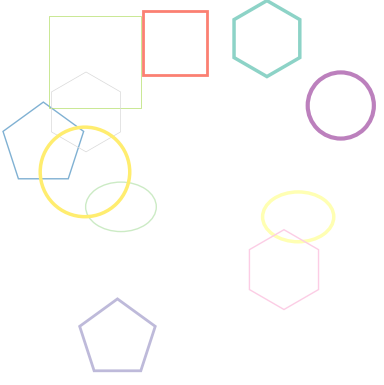[{"shape": "hexagon", "thickness": 2.5, "radius": 0.49, "center": [0.693, 0.9]}, {"shape": "oval", "thickness": 2.5, "radius": 0.46, "center": [0.774, 0.437]}, {"shape": "pentagon", "thickness": 2, "radius": 0.52, "center": [0.305, 0.12]}, {"shape": "square", "thickness": 2, "radius": 0.41, "center": [0.455, 0.889]}, {"shape": "pentagon", "thickness": 1, "radius": 0.55, "center": [0.113, 0.625]}, {"shape": "square", "thickness": 0.5, "radius": 0.59, "center": [0.246, 0.839]}, {"shape": "hexagon", "thickness": 1, "radius": 0.52, "center": [0.738, 0.3]}, {"shape": "hexagon", "thickness": 0.5, "radius": 0.52, "center": [0.223, 0.709]}, {"shape": "circle", "thickness": 3, "radius": 0.43, "center": [0.885, 0.726]}, {"shape": "oval", "thickness": 1, "radius": 0.46, "center": [0.314, 0.463]}, {"shape": "circle", "thickness": 2.5, "radius": 0.58, "center": [0.221, 0.553]}]